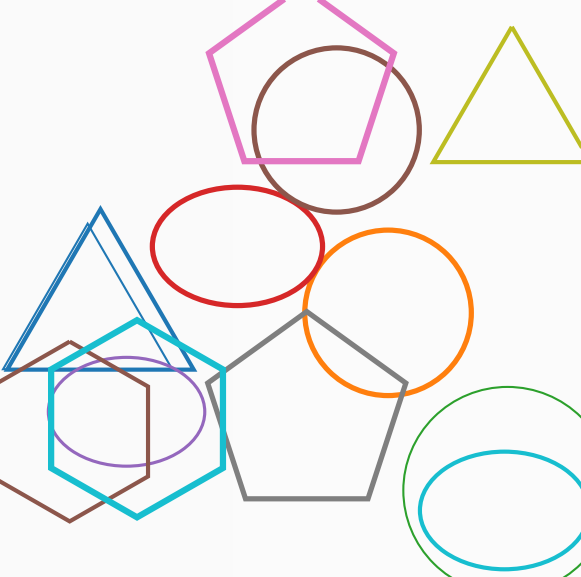[{"shape": "triangle", "thickness": 2, "radius": 0.93, "center": [0.173, 0.452]}, {"shape": "triangle", "thickness": 1, "radius": 0.84, "center": [0.151, 0.444]}, {"shape": "circle", "thickness": 2.5, "radius": 0.72, "center": [0.668, 0.457]}, {"shape": "circle", "thickness": 1, "radius": 0.9, "center": [0.873, 0.15]}, {"shape": "oval", "thickness": 2.5, "radius": 0.73, "center": [0.409, 0.572]}, {"shape": "oval", "thickness": 1.5, "radius": 0.67, "center": [0.218, 0.286]}, {"shape": "hexagon", "thickness": 2, "radius": 0.78, "center": [0.12, 0.252]}, {"shape": "circle", "thickness": 2.5, "radius": 0.71, "center": [0.579, 0.774]}, {"shape": "pentagon", "thickness": 3, "radius": 0.84, "center": [0.519, 0.855]}, {"shape": "pentagon", "thickness": 2.5, "radius": 0.9, "center": [0.528, 0.28]}, {"shape": "triangle", "thickness": 2, "radius": 0.78, "center": [0.881, 0.796]}, {"shape": "hexagon", "thickness": 3, "radius": 0.85, "center": [0.236, 0.274]}, {"shape": "oval", "thickness": 2, "radius": 0.73, "center": [0.868, 0.115]}]